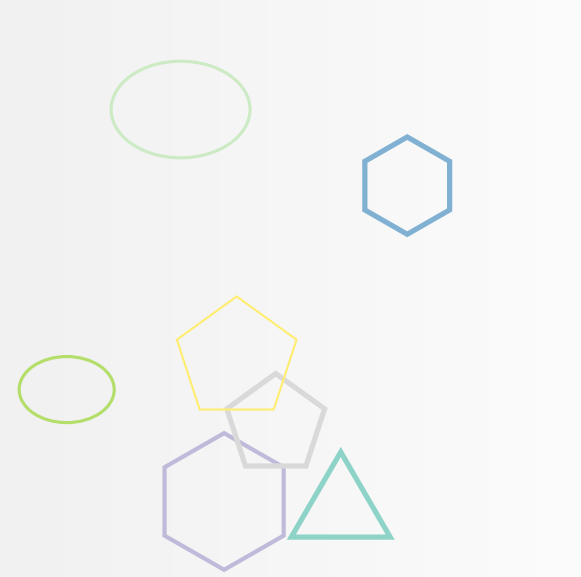[{"shape": "triangle", "thickness": 2.5, "radius": 0.49, "center": [0.586, 0.118]}, {"shape": "hexagon", "thickness": 2, "radius": 0.59, "center": [0.386, 0.131]}, {"shape": "hexagon", "thickness": 2.5, "radius": 0.42, "center": [0.701, 0.678]}, {"shape": "oval", "thickness": 1.5, "radius": 0.41, "center": [0.115, 0.325]}, {"shape": "pentagon", "thickness": 2.5, "radius": 0.44, "center": [0.474, 0.264]}, {"shape": "oval", "thickness": 1.5, "radius": 0.6, "center": [0.311, 0.81]}, {"shape": "pentagon", "thickness": 1, "radius": 0.54, "center": [0.407, 0.378]}]